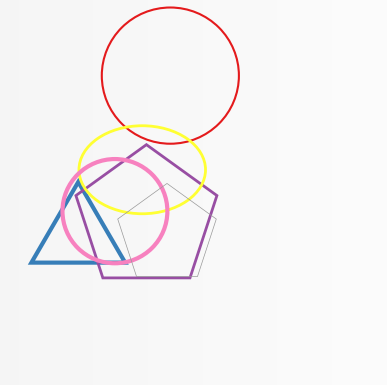[{"shape": "circle", "thickness": 1.5, "radius": 0.88, "center": [0.44, 0.804]}, {"shape": "triangle", "thickness": 3, "radius": 0.7, "center": [0.202, 0.388]}, {"shape": "pentagon", "thickness": 2, "radius": 0.96, "center": [0.378, 0.433]}, {"shape": "oval", "thickness": 2, "radius": 0.82, "center": [0.367, 0.559]}, {"shape": "circle", "thickness": 3, "radius": 0.68, "center": [0.297, 0.452]}, {"shape": "pentagon", "thickness": 0.5, "radius": 0.67, "center": [0.431, 0.39]}]